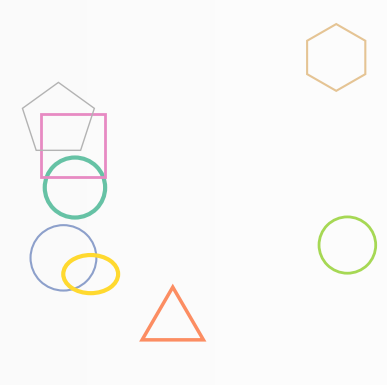[{"shape": "circle", "thickness": 3, "radius": 0.39, "center": [0.193, 0.513]}, {"shape": "triangle", "thickness": 2.5, "radius": 0.46, "center": [0.446, 0.163]}, {"shape": "circle", "thickness": 1.5, "radius": 0.42, "center": [0.164, 0.33]}, {"shape": "square", "thickness": 2, "radius": 0.41, "center": [0.188, 0.622]}, {"shape": "circle", "thickness": 2, "radius": 0.37, "center": [0.896, 0.363]}, {"shape": "oval", "thickness": 3, "radius": 0.35, "center": [0.234, 0.288]}, {"shape": "hexagon", "thickness": 1.5, "radius": 0.43, "center": [0.868, 0.851]}, {"shape": "pentagon", "thickness": 1, "radius": 0.49, "center": [0.151, 0.688]}]